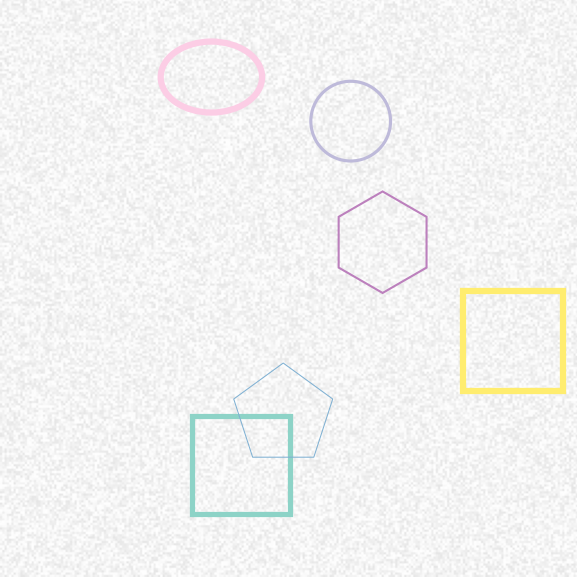[{"shape": "square", "thickness": 2.5, "radius": 0.42, "center": [0.417, 0.194]}, {"shape": "circle", "thickness": 1.5, "radius": 0.35, "center": [0.607, 0.789]}, {"shape": "pentagon", "thickness": 0.5, "radius": 0.45, "center": [0.49, 0.28]}, {"shape": "oval", "thickness": 3, "radius": 0.44, "center": [0.366, 0.866]}, {"shape": "hexagon", "thickness": 1, "radius": 0.44, "center": [0.663, 0.58]}, {"shape": "square", "thickness": 3, "radius": 0.43, "center": [0.888, 0.408]}]